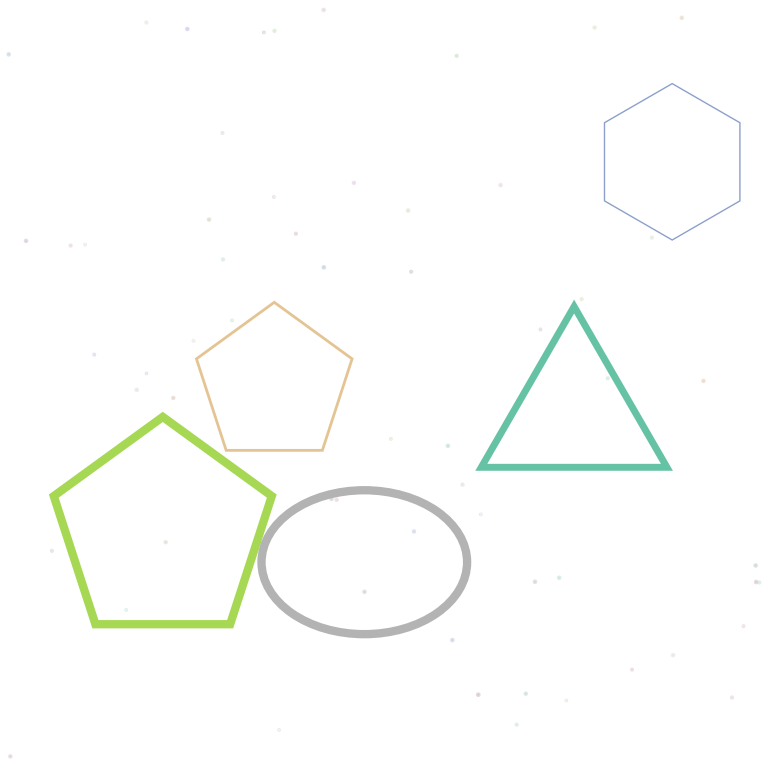[{"shape": "triangle", "thickness": 2.5, "radius": 0.7, "center": [0.746, 0.463]}, {"shape": "hexagon", "thickness": 0.5, "radius": 0.51, "center": [0.873, 0.79]}, {"shape": "pentagon", "thickness": 3, "radius": 0.74, "center": [0.211, 0.31]}, {"shape": "pentagon", "thickness": 1, "radius": 0.53, "center": [0.356, 0.501]}, {"shape": "oval", "thickness": 3, "radius": 0.67, "center": [0.473, 0.27]}]